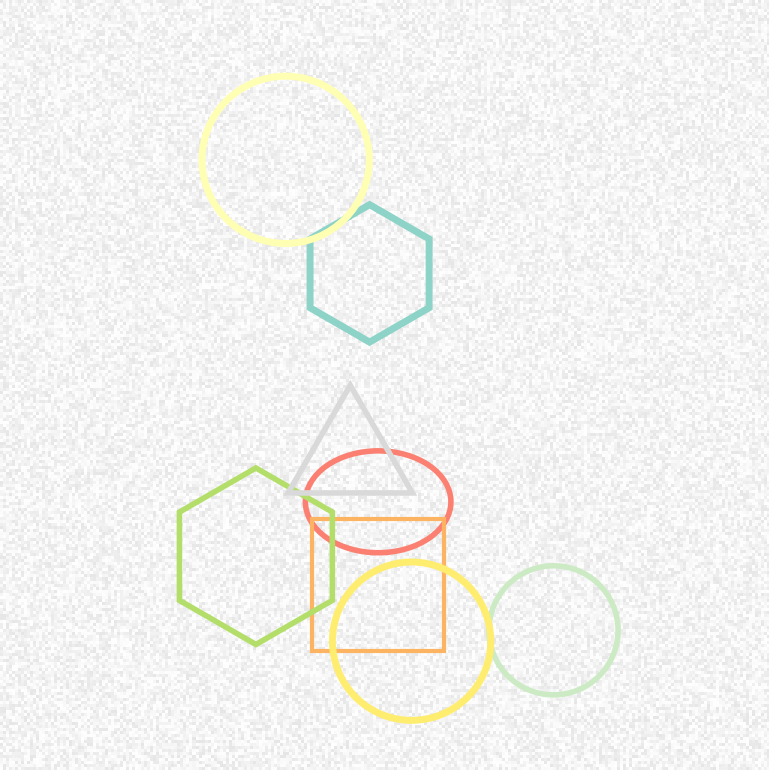[{"shape": "hexagon", "thickness": 2.5, "radius": 0.45, "center": [0.48, 0.645]}, {"shape": "circle", "thickness": 2.5, "radius": 0.54, "center": [0.371, 0.792]}, {"shape": "oval", "thickness": 2, "radius": 0.47, "center": [0.491, 0.348]}, {"shape": "square", "thickness": 1.5, "radius": 0.43, "center": [0.491, 0.24]}, {"shape": "hexagon", "thickness": 2, "radius": 0.57, "center": [0.332, 0.278]}, {"shape": "triangle", "thickness": 2, "radius": 0.47, "center": [0.455, 0.406]}, {"shape": "circle", "thickness": 2, "radius": 0.42, "center": [0.719, 0.181]}, {"shape": "circle", "thickness": 2.5, "radius": 0.51, "center": [0.535, 0.167]}]